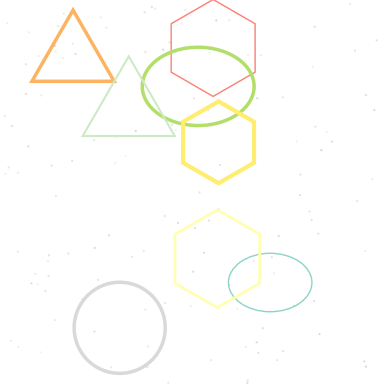[{"shape": "oval", "thickness": 1, "radius": 0.54, "center": [0.702, 0.266]}, {"shape": "hexagon", "thickness": 2, "radius": 0.64, "center": [0.564, 0.328]}, {"shape": "hexagon", "thickness": 1, "radius": 0.63, "center": [0.554, 0.875]}, {"shape": "triangle", "thickness": 2.5, "radius": 0.62, "center": [0.19, 0.85]}, {"shape": "oval", "thickness": 2.5, "radius": 0.73, "center": [0.515, 0.776]}, {"shape": "circle", "thickness": 2.5, "radius": 0.59, "center": [0.311, 0.149]}, {"shape": "triangle", "thickness": 1.5, "radius": 0.69, "center": [0.334, 0.716]}, {"shape": "hexagon", "thickness": 3, "radius": 0.53, "center": [0.568, 0.63]}]